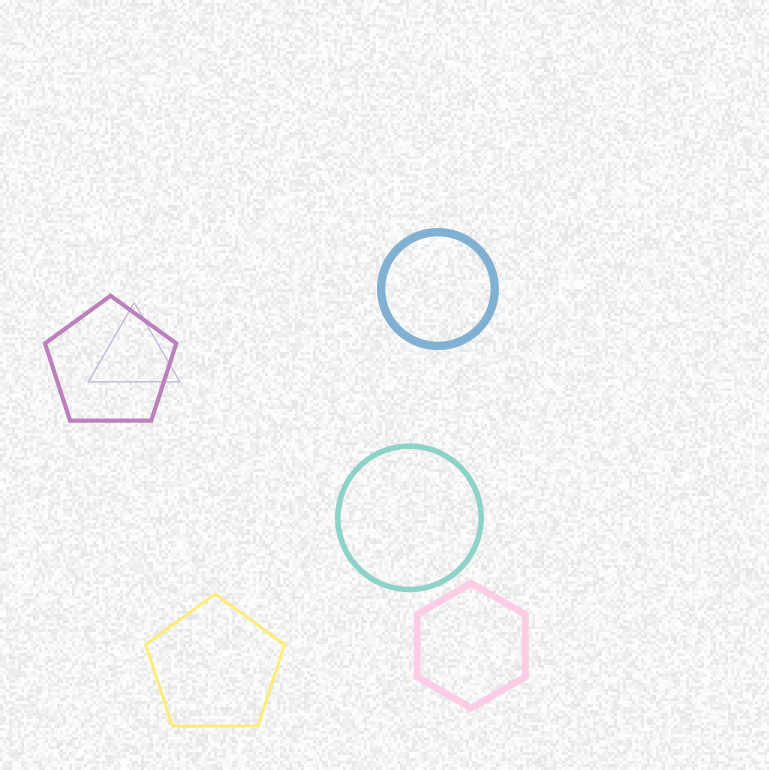[{"shape": "circle", "thickness": 2, "radius": 0.47, "center": [0.532, 0.328]}, {"shape": "triangle", "thickness": 0.5, "radius": 0.34, "center": [0.174, 0.538]}, {"shape": "circle", "thickness": 3, "radius": 0.37, "center": [0.569, 0.625]}, {"shape": "hexagon", "thickness": 2.5, "radius": 0.41, "center": [0.612, 0.162]}, {"shape": "pentagon", "thickness": 1.5, "radius": 0.45, "center": [0.144, 0.526]}, {"shape": "pentagon", "thickness": 1, "radius": 0.47, "center": [0.279, 0.134]}]